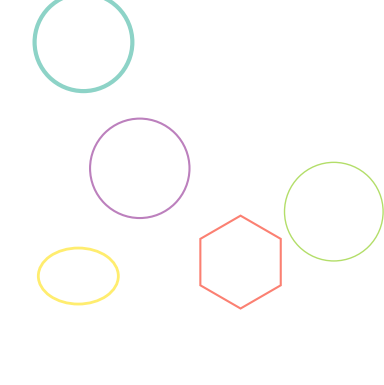[{"shape": "circle", "thickness": 3, "radius": 0.63, "center": [0.217, 0.89]}, {"shape": "hexagon", "thickness": 1.5, "radius": 0.6, "center": [0.625, 0.319]}, {"shape": "circle", "thickness": 1, "radius": 0.64, "center": [0.867, 0.45]}, {"shape": "circle", "thickness": 1.5, "radius": 0.65, "center": [0.363, 0.563]}, {"shape": "oval", "thickness": 2, "radius": 0.52, "center": [0.203, 0.283]}]